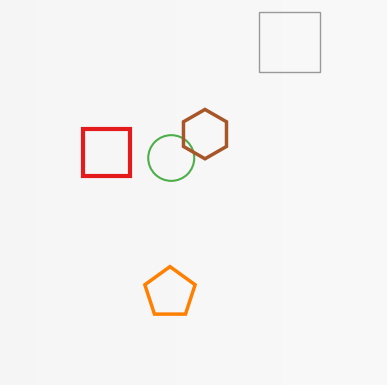[{"shape": "square", "thickness": 3, "radius": 0.3, "center": [0.274, 0.605]}, {"shape": "circle", "thickness": 1.5, "radius": 0.3, "center": [0.442, 0.59]}, {"shape": "pentagon", "thickness": 2.5, "radius": 0.34, "center": [0.439, 0.239]}, {"shape": "hexagon", "thickness": 2.5, "radius": 0.32, "center": [0.529, 0.652]}, {"shape": "square", "thickness": 1, "radius": 0.39, "center": [0.748, 0.89]}]